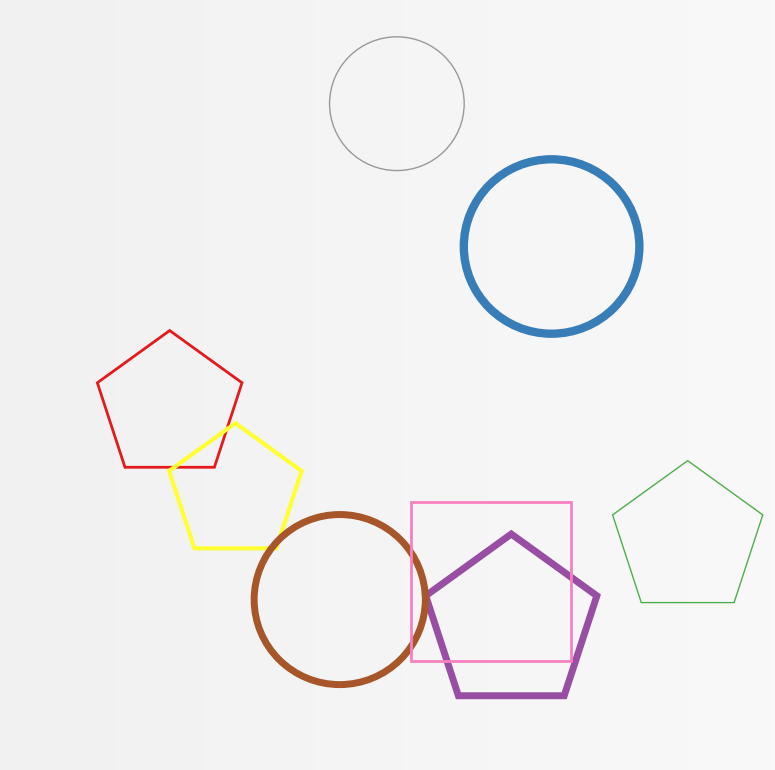[{"shape": "pentagon", "thickness": 1, "radius": 0.49, "center": [0.219, 0.473]}, {"shape": "circle", "thickness": 3, "radius": 0.57, "center": [0.712, 0.68]}, {"shape": "pentagon", "thickness": 0.5, "radius": 0.51, "center": [0.887, 0.3]}, {"shape": "pentagon", "thickness": 2.5, "radius": 0.58, "center": [0.66, 0.19]}, {"shape": "pentagon", "thickness": 1.5, "radius": 0.45, "center": [0.304, 0.361]}, {"shape": "circle", "thickness": 2.5, "radius": 0.55, "center": [0.438, 0.221]}, {"shape": "square", "thickness": 1, "radius": 0.52, "center": [0.634, 0.244]}, {"shape": "circle", "thickness": 0.5, "radius": 0.43, "center": [0.512, 0.865]}]